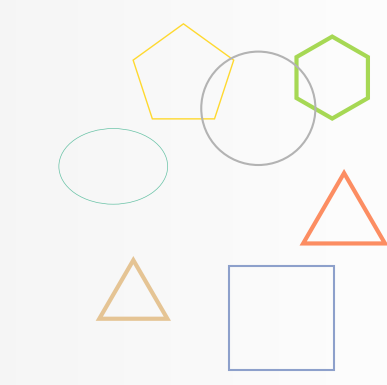[{"shape": "oval", "thickness": 0.5, "radius": 0.7, "center": [0.292, 0.568]}, {"shape": "triangle", "thickness": 3, "radius": 0.61, "center": [0.888, 0.429]}, {"shape": "square", "thickness": 1.5, "radius": 0.68, "center": [0.726, 0.174]}, {"shape": "hexagon", "thickness": 3, "radius": 0.53, "center": [0.857, 0.799]}, {"shape": "pentagon", "thickness": 1, "radius": 0.68, "center": [0.473, 0.802]}, {"shape": "triangle", "thickness": 3, "radius": 0.51, "center": [0.344, 0.223]}, {"shape": "circle", "thickness": 1.5, "radius": 0.74, "center": [0.667, 0.719]}]